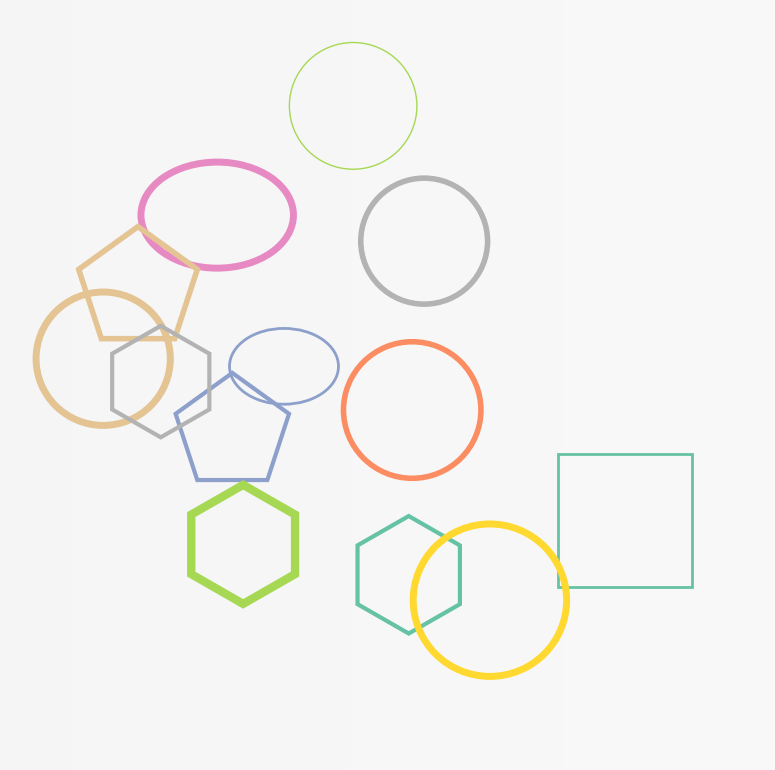[{"shape": "hexagon", "thickness": 1.5, "radius": 0.38, "center": [0.527, 0.254]}, {"shape": "square", "thickness": 1, "radius": 0.43, "center": [0.806, 0.324]}, {"shape": "circle", "thickness": 2, "radius": 0.44, "center": [0.532, 0.468]}, {"shape": "oval", "thickness": 1, "radius": 0.35, "center": [0.366, 0.524]}, {"shape": "pentagon", "thickness": 1.5, "radius": 0.38, "center": [0.3, 0.439]}, {"shape": "oval", "thickness": 2.5, "radius": 0.49, "center": [0.28, 0.721]}, {"shape": "hexagon", "thickness": 3, "radius": 0.39, "center": [0.314, 0.293]}, {"shape": "circle", "thickness": 0.5, "radius": 0.41, "center": [0.456, 0.863]}, {"shape": "circle", "thickness": 2.5, "radius": 0.49, "center": [0.632, 0.221]}, {"shape": "pentagon", "thickness": 2, "radius": 0.4, "center": [0.178, 0.625]}, {"shape": "circle", "thickness": 2.5, "radius": 0.43, "center": [0.133, 0.534]}, {"shape": "circle", "thickness": 2, "radius": 0.41, "center": [0.547, 0.687]}, {"shape": "hexagon", "thickness": 1.5, "radius": 0.36, "center": [0.207, 0.504]}]